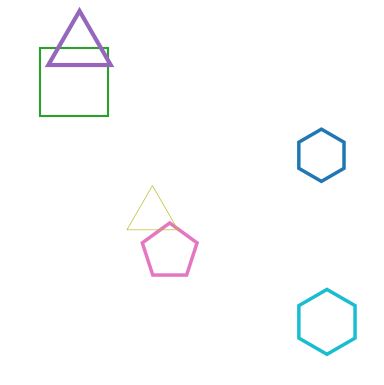[{"shape": "hexagon", "thickness": 2.5, "radius": 0.34, "center": [0.835, 0.597]}, {"shape": "square", "thickness": 1.5, "radius": 0.44, "center": [0.193, 0.787]}, {"shape": "triangle", "thickness": 3, "radius": 0.47, "center": [0.207, 0.878]}, {"shape": "pentagon", "thickness": 2.5, "radius": 0.37, "center": [0.441, 0.346]}, {"shape": "triangle", "thickness": 0.5, "radius": 0.38, "center": [0.396, 0.441]}, {"shape": "hexagon", "thickness": 2.5, "radius": 0.42, "center": [0.849, 0.164]}]